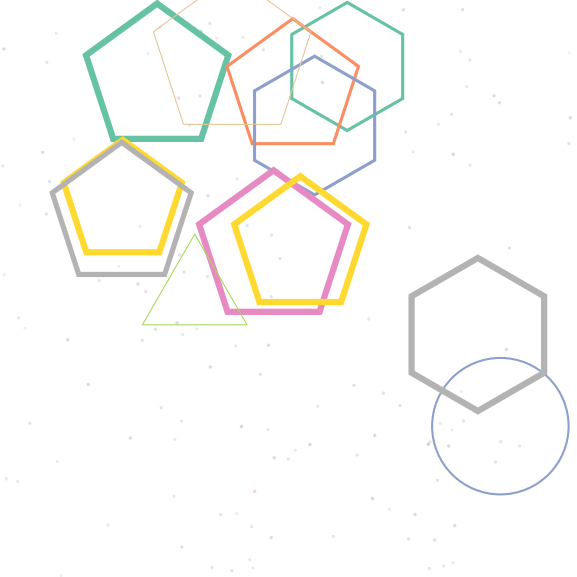[{"shape": "pentagon", "thickness": 3, "radius": 0.65, "center": [0.272, 0.863]}, {"shape": "hexagon", "thickness": 1.5, "radius": 0.55, "center": [0.601, 0.884]}, {"shape": "pentagon", "thickness": 1.5, "radius": 0.6, "center": [0.507, 0.847]}, {"shape": "hexagon", "thickness": 1.5, "radius": 0.6, "center": [0.545, 0.782]}, {"shape": "circle", "thickness": 1, "radius": 0.59, "center": [0.866, 0.261]}, {"shape": "pentagon", "thickness": 3, "radius": 0.68, "center": [0.474, 0.569]}, {"shape": "triangle", "thickness": 0.5, "radius": 0.52, "center": [0.337, 0.489]}, {"shape": "pentagon", "thickness": 3, "radius": 0.54, "center": [0.213, 0.649]}, {"shape": "pentagon", "thickness": 3, "radius": 0.6, "center": [0.52, 0.573]}, {"shape": "pentagon", "thickness": 0.5, "radius": 0.72, "center": [0.402, 0.9]}, {"shape": "hexagon", "thickness": 3, "radius": 0.66, "center": [0.827, 0.42]}, {"shape": "pentagon", "thickness": 2.5, "radius": 0.63, "center": [0.211, 0.626]}]